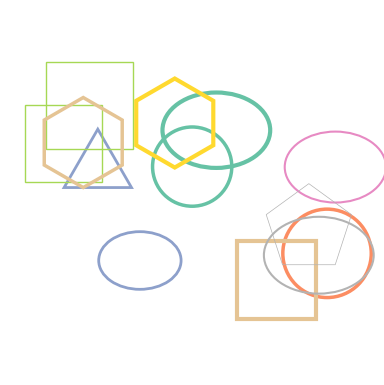[{"shape": "oval", "thickness": 3, "radius": 0.7, "center": [0.562, 0.662]}, {"shape": "circle", "thickness": 2.5, "radius": 0.51, "center": [0.499, 0.567]}, {"shape": "circle", "thickness": 2.5, "radius": 0.57, "center": [0.849, 0.342]}, {"shape": "triangle", "thickness": 2, "radius": 0.51, "center": [0.254, 0.563]}, {"shape": "oval", "thickness": 2, "radius": 0.53, "center": [0.363, 0.323]}, {"shape": "oval", "thickness": 1.5, "radius": 0.66, "center": [0.871, 0.566]}, {"shape": "square", "thickness": 1, "radius": 0.56, "center": [0.233, 0.726]}, {"shape": "square", "thickness": 1, "radius": 0.5, "center": [0.165, 0.627]}, {"shape": "hexagon", "thickness": 3, "radius": 0.58, "center": [0.454, 0.68]}, {"shape": "square", "thickness": 3, "radius": 0.51, "center": [0.719, 0.272]}, {"shape": "hexagon", "thickness": 2.5, "radius": 0.58, "center": [0.216, 0.63]}, {"shape": "pentagon", "thickness": 0.5, "radius": 0.58, "center": [0.802, 0.407]}, {"shape": "oval", "thickness": 1.5, "radius": 0.71, "center": [0.828, 0.337]}]